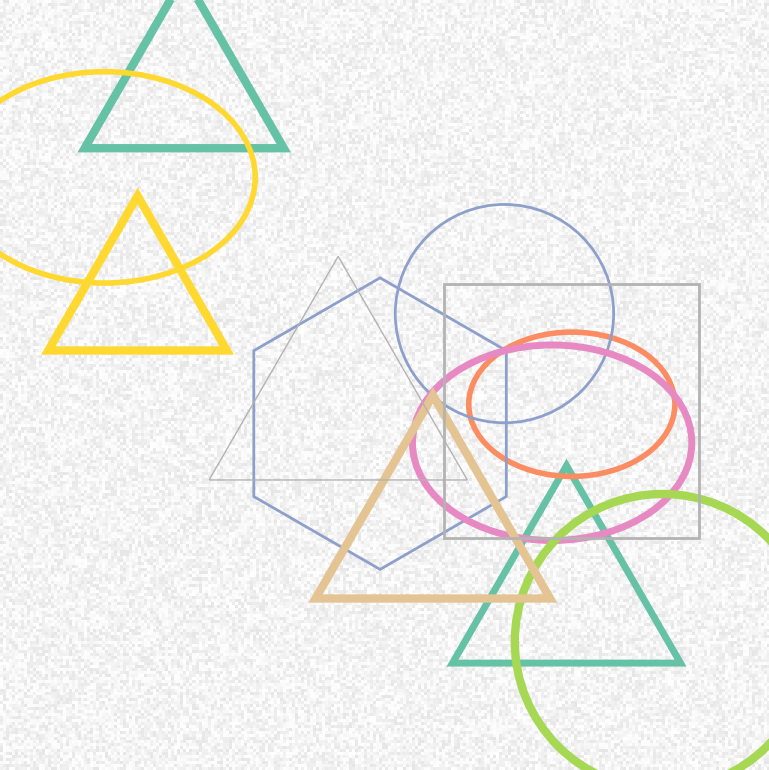[{"shape": "triangle", "thickness": 3, "radius": 0.75, "center": [0.239, 0.882]}, {"shape": "triangle", "thickness": 2.5, "radius": 0.86, "center": [0.736, 0.224]}, {"shape": "oval", "thickness": 2, "radius": 0.67, "center": [0.743, 0.475]}, {"shape": "hexagon", "thickness": 1, "radius": 0.95, "center": [0.494, 0.45]}, {"shape": "circle", "thickness": 1, "radius": 0.71, "center": [0.655, 0.593]}, {"shape": "oval", "thickness": 2.5, "radius": 0.91, "center": [0.717, 0.425]}, {"shape": "circle", "thickness": 3, "radius": 0.96, "center": [0.86, 0.167]}, {"shape": "triangle", "thickness": 3, "radius": 0.67, "center": [0.179, 0.612]}, {"shape": "oval", "thickness": 2, "radius": 0.98, "center": [0.135, 0.77]}, {"shape": "triangle", "thickness": 3, "radius": 0.88, "center": [0.562, 0.311]}, {"shape": "square", "thickness": 1, "radius": 0.83, "center": [0.742, 0.466]}, {"shape": "triangle", "thickness": 0.5, "radius": 0.97, "center": [0.439, 0.473]}]